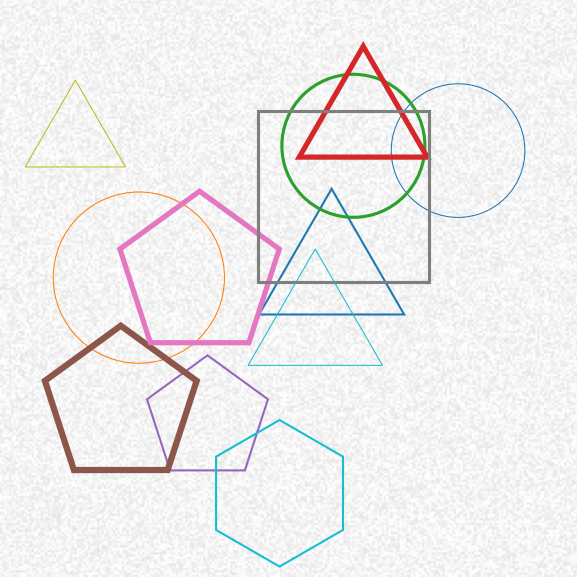[{"shape": "circle", "thickness": 0.5, "radius": 0.58, "center": [0.793, 0.738]}, {"shape": "triangle", "thickness": 1, "radius": 0.73, "center": [0.574, 0.527]}, {"shape": "circle", "thickness": 0.5, "radius": 0.74, "center": [0.24, 0.518]}, {"shape": "circle", "thickness": 1.5, "radius": 0.62, "center": [0.612, 0.747]}, {"shape": "triangle", "thickness": 2.5, "radius": 0.64, "center": [0.629, 0.791]}, {"shape": "pentagon", "thickness": 1, "radius": 0.55, "center": [0.359, 0.274]}, {"shape": "pentagon", "thickness": 3, "radius": 0.69, "center": [0.209, 0.297]}, {"shape": "pentagon", "thickness": 2.5, "radius": 0.73, "center": [0.346, 0.523]}, {"shape": "square", "thickness": 1.5, "radius": 0.74, "center": [0.594, 0.66]}, {"shape": "triangle", "thickness": 0.5, "radius": 0.5, "center": [0.13, 0.76]}, {"shape": "hexagon", "thickness": 1, "radius": 0.63, "center": [0.484, 0.145]}, {"shape": "triangle", "thickness": 0.5, "radius": 0.67, "center": [0.546, 0.434]}]